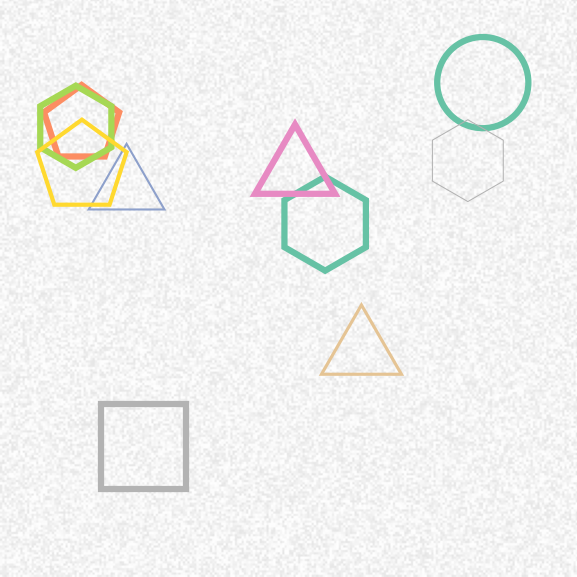[{"shape": "circle", "thickness": 3, "radius": 0.39, "center": [0.836, 0.856]}, {"shape": "hexagon", "thickness": 3, "radius": 0.41, "center": [0.563, 0.612]}, {"shape": "pentagon", "thickness": 3, "radius": 0.34, "center": [0.141, 0.784]}, {"shape": "triangle", "thickness": 1, "radius": 0.38, "center": [0.219, 0.674]}, {"shape": "triangle", "thickness": 3, "radius": 0.4, "center": [0.511, 0.704]}, {"shape": "hexagon", "thickness": 3, "radius": 0.36, "center": [0.131, 0.78]}, {"shape": "pentagon", "thickness": 2, "radius": 0.41, "center": [0.142, 0.711]}, {"shape": "triangle", "thickness": 1.5, "radius": 0.4, "center": [0.626, 0.391]}, {"shape": "square", "thickness": 3, "radius": 0.37, "center": [0.249, 0.226]}, {"shape": "hexagon", "thickness": 0.5, "radius": 0.35, "center": [0.81, 0.721]}]